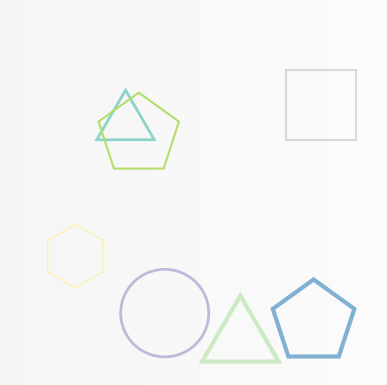[{"shape": "triangle", "thickness": 2, "radius": 0.43, "center": [0.324, 0.68]}, {"shape": "circle", "thickness": 2, "radius": 0.57, "center": [0.425, 0.187]}, {"shape": "pentagon", "thickness": 3, "radius": 0.55, "center": [0.809, 0.163]}, {"shape": "pentagon", "thickness": 1.5, "radius": 0.55, "center": [0.358, 0.65]}, {"shape": "square", "thickness": 1.5, "radius": 0.46, "center": [0.828, 0.728]}, {"shape": "triangle", "thickness": 3, "radius": 0.57, "center": [0.62, 0.118]}, {"shape": "hexagon", "thickness": 0.5, "radius": 0.41, "center": [0.194, 0.335]}]